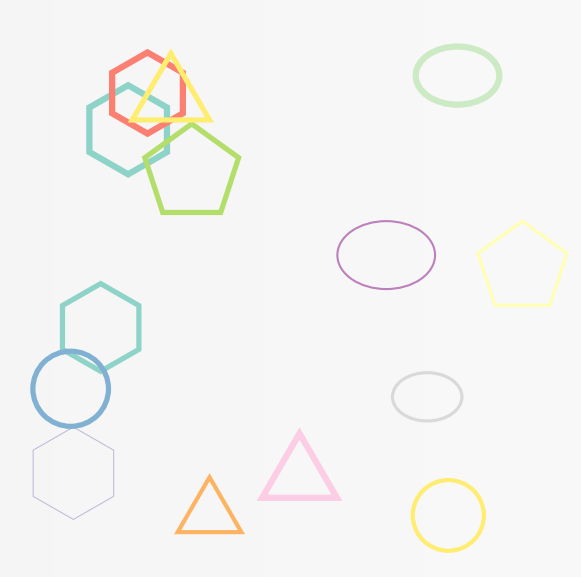[{"shape": "hexagon", "thickness": 3, "radius": 0.39, "center": [0.221, 0.774]}, {"shape": "hexagon", "thickness": 2.5, "radius": 0.38, "center": [0.173, 0.432]}, {"shape": "pentagon", "thickness": 1.5, "radius": 0.4, "center": [0.899, 0.536]}, {"shape": "hexagon", "thickness": 0.5, "radius": 0.4, "center": [0.126, 0.18]}, {"shape": "hexagon", "thickness": 3, "radius": 0.35, "center": [0.254, 0.838]}, {"shape": "circle", "thickness": 2.5, "radius": 0.33, "center": [0.122, 0.326]}, {"shape": "triangle", "thickness": 2, "radius": 0.32, "center": [0.361, 0.109]}, {"shape": "pentagon", "thickness": 2.5, "radius": 0.42, "center": [0.33, 0.7]}, {"shape": "triangle", "thickness": 3, "radius": 0.37, "center": [0.515, 0.174]}, {"shape": "oval", "thickness": 1.5, "radius": 0.3, "center": [0.735, 0.312]}, {"shape": "oval", "thickness": 1, "radius": 0.42, "center": [0.664, 0.557]}, {"shape": "oval", "thickness": 3, "radius": 0.36, "center": [0.787, 0.868]}, {"shape": "triangle", "thickness": 2.5, "radius": 0.38, "center": [0.294, 0.83]}, {"shape": "circle", "thickness": 2, "radius": 0.31, "center": [0.771, 0.107]}]